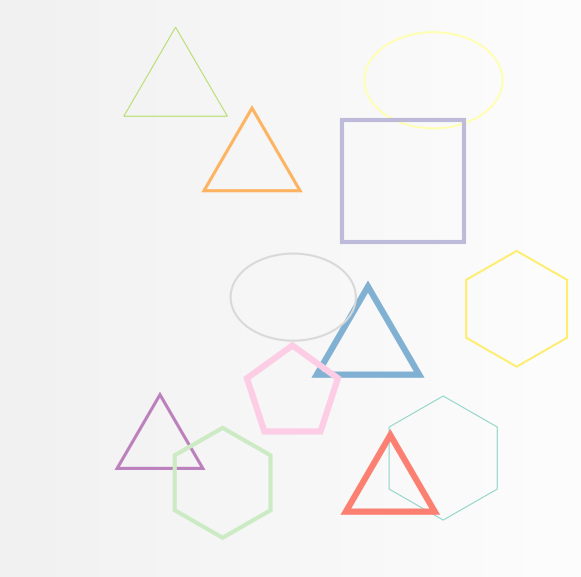[{"shape": "hexagon", "thickness": 0.5, "radius": 0.54, "center": [0.762, 0.206]}, {"shape": "oval", "thickness": 1, "radius": 0.59, "center": [0.746, 0.86]}, {"shape": "square", "thickness": 2, "radius": 0.53, "center": [0.693, 0.686]}, {"shape": "triangle", "thickness": 3, "radius": 0.44, "center": [0.672, 0.157]}, {"shape": "triangle", "thickness": 3, "radius": 0.51, "center": [0.633, 0.401]}, {"shape": "triangle", "thickness": 1.5, "radius": 0.48, "center": [0.434, 0.717]}, {"shape": "triangle", "thickness": 0.5, "radius": 0.51, "center": [0.302, 0.849]}, {"shape": "pentagon", "thickness": 3, "radius": 0.41, "center": [0.503, 0.319]}, {"shape": "oval", "thickness": 1, "radius": 0.54, "center": [0.504, 0.485]}, {"shape": "triangle", "thickness": 1.5, "radius": 0.43, "center": [0.275, 0.231]}, {"shape": "hexagon", "thickness": 2, "radius": 0.48, "center": [0.383, 0.163]}, {"shape": "hexagon", "thickness": 1, "radius": 0.5, "center": [0.889, 0.464]}]